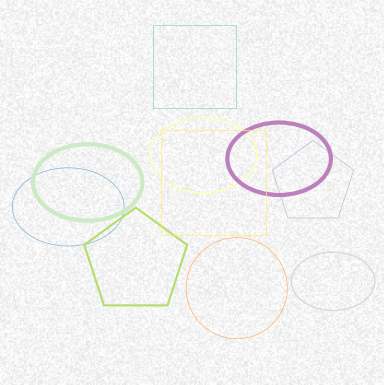[{"shape": "square", "thickness": 0.5, "radius": 0.54, "center": [0.504, 0.828]}, {"shape": "oval", "thickness": 1, "radius": 0.7, "center": [0.528, 0.597]}, {"shape": "pentagon", "thickness": 0.5, "radius": 0.56, "center": [0.813, 0.524]}, {"shape": "oval", "thickness": 0.5, "radius": 0.73, "center": [0.177, 0.463]}, {"shape": "circle", "thickness": 0.5, "radius": 0.66, "center": [0.615, 0.252]}, {"shape": "pentagon", "thickness": 1.5, "radius": 0.7, "center": [0.352, 0.32]}, {"shape": "oval", "thickness": 1, "radius": 0.54, "center": [0.865, 0.269]}, {"shape": "oval", "thickness": 3, "radius": 0.67, "center": [0.725, 0.588]}, {"shape": "oval", "thickness": 3, "radius": 0.71, "center": [0.228, 0.526]}, {"shape": "square", "thickness": 0.5, "radius": 0.68, "center": [0.554, 0.525]}]